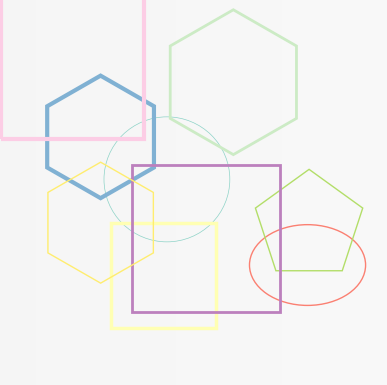[{"shape": "circle", "thickness": 0.5, "radius": 0.81, "center": [0.431, 0.534]}, {"shape": "square", "thickness": 2.5, "radius": 0.68, "center": [0.422, 0.285]}, {"shape": "oval", "thickness": 1, "radius": 0.75, "center": [0.794, 0.312]}, {"shape": "hexagon", "thickness": 3, "radius": 0.8, "center": [0.26, 0.644]}, {"shape": "pentagon", "thickness": 1, "radius": 0.73, "center": [0.798, 0.415]}, {"shape": "square", "thickness": 3, "radius": 0.93, "center": [0.188, 0.824]}, {"shape": "square", "thickness": 2, "radius": 0.95, "center": [0.532, 0.38]}, {"shape": "hexagon", "thickness": 2, "radius": 0.94, "center": [0.602, 0.787]}, {"shape": "hexagon", "thickness": 1, "radius": 0.79, "center": [0.26, 0.422]}]